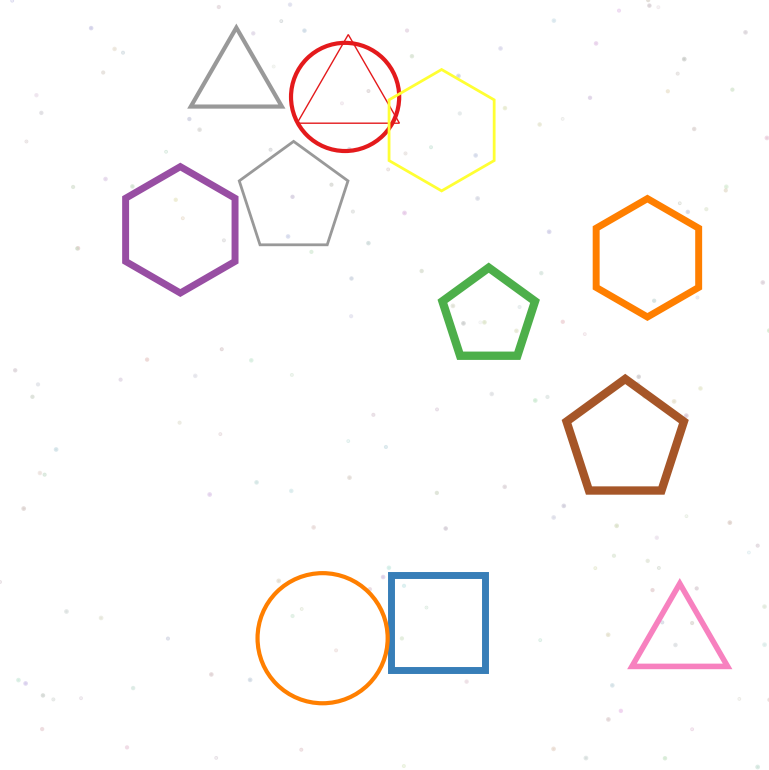[{"shape": "triangle", "thickness": 0.5, "radius": 0.38, "center": [0.452, 0.878]}, {"shape": "circle", "thickness": 1.5, "radius": 0.35, "center": [0.448, 0.874]}, {"shape": "square", "thickness": 2.5, "radius": 0.31, "center": [0.569, 0.192]}, {"shape": "pentagon", "thickness": 3, "radius": 0.32, "center": [0.635, 0.589]}, {"shape": "hexagon", "thickness": 2.5, "radius": 0.41, "center": [0.234, 0.702]}, {"shape": "circle", "thickness": 1.5, "radius": 0.42, "center": [0.419, 0.171]}, {"shape": "hexagon", "thickness": 2.5, "radius": 0.38, "center": [0.841, 0.665]}, {"shape": "hexagon", "thickness": 1, "radius": 0.39, "center": [0.574, 0.831]}, {"shape": "pentagon", "thickness": 3, "radius": 0.4, "center": [0.812, 0.428]}, {"shape": "triangle", "thickness": 2, "radius": 0.36, "center": [0.883, 0.17]}, {"shape": "pentagon", "thickness": 1, "radius": 0.37, "center": [0.381, 0.742]}, {"shape": "triangle", "thickness": 1.5, "radius": 0.34, "center": [0.307, 0.896]}]